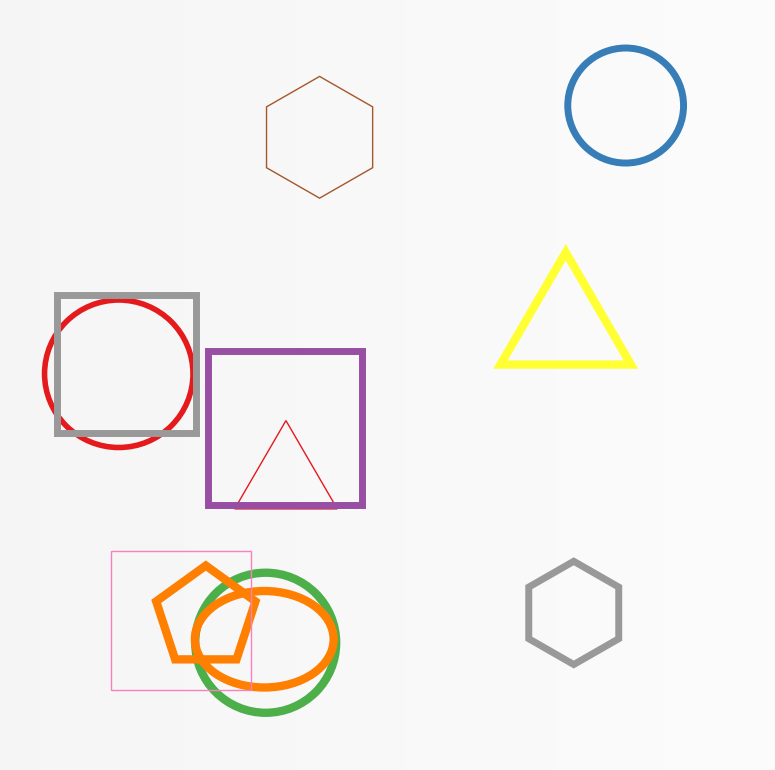[{"shape": "circle", "thickness": 2, "radius": 0.48, "center": [0.153, 0.515]}, {"shape": "triangle", "thickness": 0.5, "radius": 0.38, "center": [0.369, 0.377]}, {"shape": "circle", "thickness": 2.5, "radius": 0.37, "center": [0.807, 0.863]}, {"shape": "circle", "thickness": 3, "radius": 0.45, "center": [0.343, 0.165]}, {"shape": "square", "thickness": 2.5, "radius": 0.5, "center": [0.368, 0.444]}, {"shape": "oval", "thickness": 3, "radius": 0.45, "center": [0.341, 0.17]}, {"shape": "pentagon", "thickness": 3, "radius": 0.34, "center": [0.266, 0.198]}, {"shape": "triangle", "thickness": 3, "radius": 0.49, "center": [0.73, 0.575]}, {"shape": "hexagon", "thickness": 0.5, "radius": 0.4, "center": [0.412, 0.822]}, {"shape": "square", "thickness": 0.5, "radius": 0.45, "center": [0.233, 0.194]}, {"shape": "square", "thickness": 2.5, "radius": 0.45, "center": [0.163, 0.527]}, {"shape": "hexagon", "thickness": 2.5, "radius": 0.34, "center": [0.74, 0.204]}]